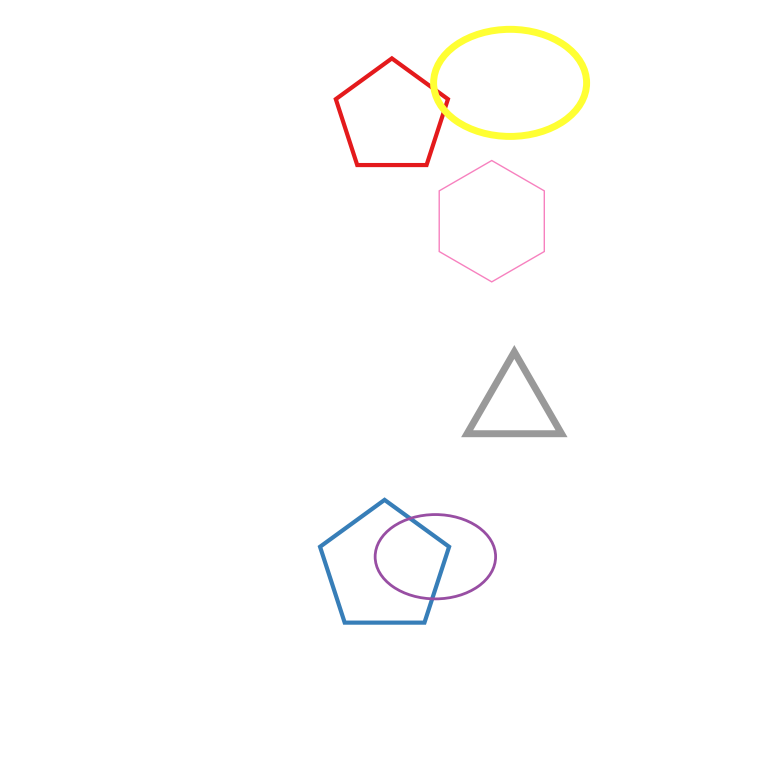[{"shape": "pentagon", "thickness": 1.5, "radius": 0.38, "center": [0.509, 0.848]}, {"shape": "pentagon", "thickness": 1.5, "radius": 0.44, "center": [0.499, 0.263]}, {"shape": "oval", "thickness": 1, "radius": 0.39, "center": [0.565, 0.277]}, {"shape": "oval", "thickness": 2.5, "radius": 0.5, "center": [0.662, 0.892]}, {"shape": "hexagon", "thickness": 0.5, "radius": 0.39, "center": [0.639, 0.713]}, {"shape": "triangle", "thickness": 2.5, "radius": 0.35, "center": [0.668, 0.472]}]